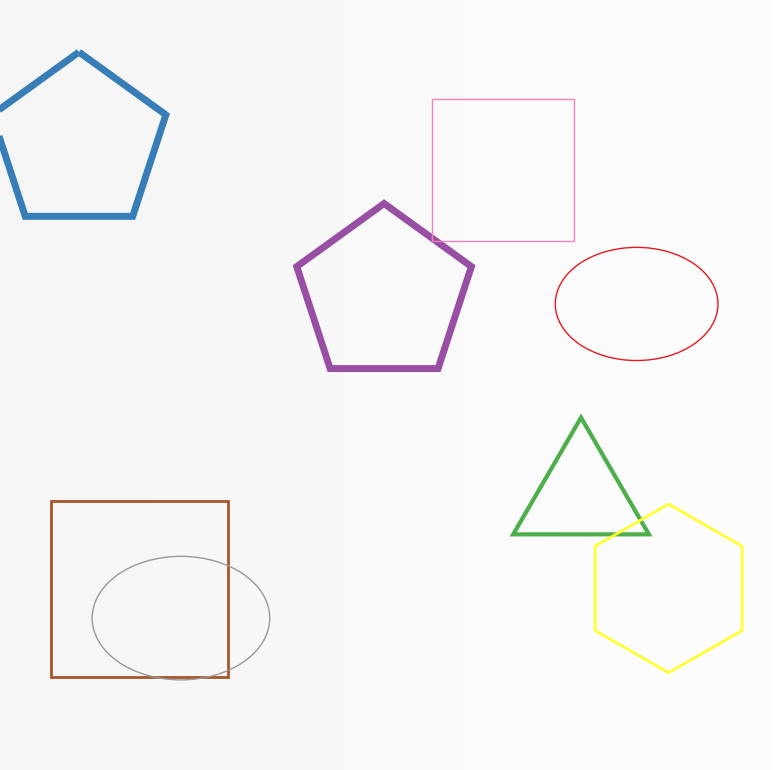[{"shape": "oval", "thickness": 0.5, "radius": 0.52, "center": [0.821, 0.605]}, {"shape": "pentagon", "thickness": 2.5, "radius": 0.59, "center": [0.102, 0.814]}, {"shape": "triangle", "thickness": 1.5, "radius": 0.51, "center": [0.75, 0.357]}, {"shape": "pentagon", "thickness": 2.5, "radius": 0.59, "center": [0.496, 0.617]}, {"shape": "hexagon", "thickness": 1, "radius": 0.55, "center": [0.863, 0.236]}, {"shape": "square", "thickness": 1, "radius": 0.57, "center": [0.18, 0.235]}, {"shape": "square", "thickness": 0.5, "radius": 0.46, "center": [0.649, 0.779]}, {"shape": "oval", "thickness": 0.5, "radius": 0.57, "center": [0.233, 0.197]}]